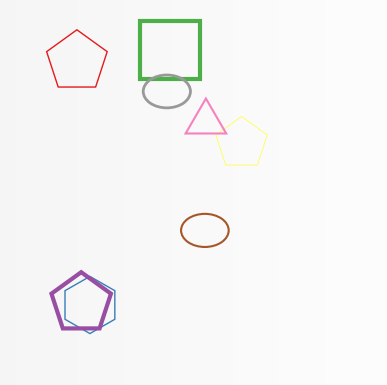[{"shape": "pentagon", "thickness": 1, "radius": 0.41, "center": [0.198, 0.84]}, {"shape": "hexagon", "thickness": 1, "radius": 0.37, "center": [0.232, 0.208]}, {"shape": "square", "thickness": 3, "radius": 0.38, "center": [0.439, 0.87]}, {"shape": "pentagon", "thickness": 3, "radius": 0.4, "center": [0.21, 0.212]}, {"shape": "pentagon", "thickness": 0.5, "radius": 0.35, "center": [0.623, 0.628]}, {"shape": "oval", "thickness": 1.5, "radius": 0.31, "center": [0.529, 0.402]}, {"shape": "triangle", "thickness": 1.5, "radius": 0.3, "center": [0.531, 0.684]}, {"shape": "oval", "thickness": 2, "radius": 0.3, "center": [0.431, 0.763]}]